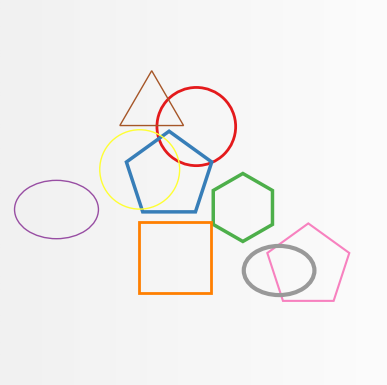[{"shape": "circle", "thickness": 2, "radius": 0.51, "center": [0.507, 0.671]}, {"shape": "pentagon", "thickness": 2.5, "radius": 0.58, "center": [0.436, 0.543]}, {"shape": "hexagon", "thickness": 2.5, "radius": 0.44, "center": [0.627, 0.461]}, {"shape": "oval", "thickness": 1, "radius": 0.54, "center": [0.146, 0.456]}, {"shape": "square", "thickness": 2, "radius": 0.46, "center": [0.452, 0.332]}, {"shape": "circle", "thickness": 1, "radius": 0.52, "center": [0.36, 0.56]}, {"shape": "triangle", "thickness": 1, "radius": 0.47, "center": [0.391, 0.721]}, {"shape": "pentagon", "thickness": 1.5, "radius": 0.56, "center": [0.796, 0.308]}, {"shape": "oval", "thickness": 3, "radius": 0.46, "center": [0.72, 0.297]}]